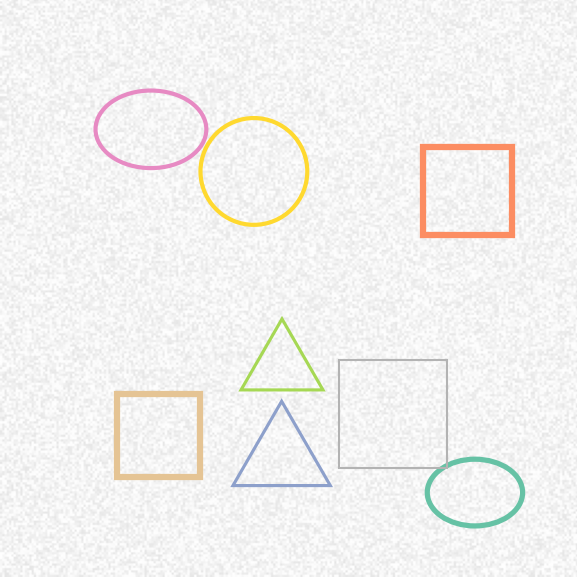[{"shape": "oval", "thickness": 2.5, "radius": 0.41, "center": [0.822, 0.146]}, {"shape": "square", "thickness": 3, "radius": 0.38, "center": [0.809, 0.669]}, {"shape": "triangle", "thickness": 1.5, "radius": 0.49, "center": [0.488, 0.207]}, {"shape": "oval", "thickness": 2, "radius": 0.48, "center": [0.261, 0.775]}, {"shape": "triangle", "thickness": 1.5, "radius": 0.41, "center": [0.488, 0.365]}, {"shape": "circle", "thickness": 2, "radius": 0.46, "center": [0.44, 0.702]}, {"shape": "square", "thickness": 3, "radius": 0.36, "center": [0.275, 0.245]}, {"shape": "square", "thickness": 1, "radius": 0.47, "center": [0.681, 0.283]}]